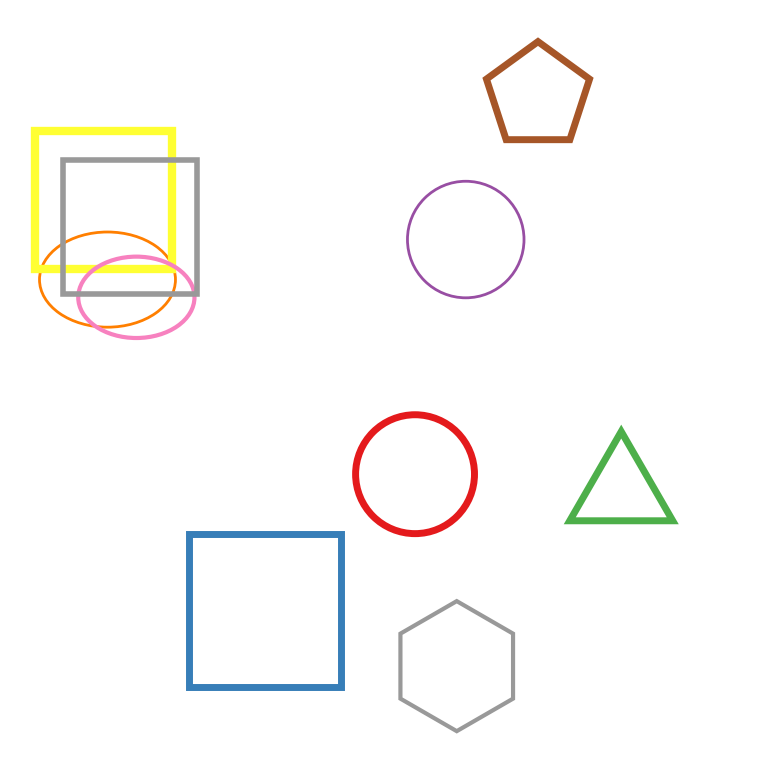[{"shape": "circle", "thickness": 2.5, "radius": 0.39, "center": [0.539, 0.384]}, {"shape": "square", "thickness": 2.5, "radius": 0.5, "center": [0.344, 0.207]}, {"shape": "triangle", "thickness": 2.5, "radius": 0.39, "center": [0.807, 0.362]}, {"shape": "circle", "thickness": 1, "radius": 0.38, "center": [0.605, 0.689]}, {"shape": "oval", "thickness": 1, "radius": 0.44, "center": [0.14, 0.637]}, {"shape": "square", "thickness": 3, "radius": 0.45, "center": [0.134, 0.74]}, {"shape": "pentagon", "thickness": 2.5, "radius": 0.35, "center": [0.699, 0.876]}, {"shape": "oval", "thickness": 1.5, "radius": 0.38, "center": [0.177, 0.614]}, {"shape": "hexagon", "thickness": 1.5, "radius": 0.42, "center": [0.593, 0.135]}, {"shape": "square", "thickness": 2, "radius": 0.43, "center": [0.169, 0.705]}]